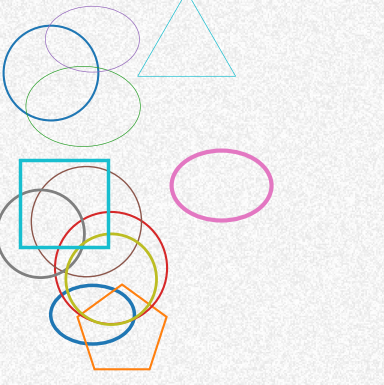[{"shape": "circle", "thickness": 1.5, "radius": 0.62, "center": [0.132, 0.81]}, {"shape": "oval", "thickness": 2.5, "radius": 0.54, "center": [0.24, 0.183]}, {"shape": "pentagon", "thickness": 1.5, "radius": 0.61, "center": [0.317, 0.139]}, {"shape": "oval", "thickness": 0.5, "radius": 0.74, "center": [0.216, 0.724]}, {"shape": "circle", "thickness": 1.5, "radius": 0.73, "center": [0.288, 0.304]}, {"shape": "oval", "thickness": 0.5, "radius": 0.61, "center": [0.24, 0.898]}, {"shape": "circle", "thickness": 1, "radius": 0.72, "center": [0.224, 0.424]}, {"shape": "oval", "thickness": 3, "radius": 0.65, "center": [0.575, 0.518]}, {"shape": "circle", "thickness": 2, "radius": 0.57, "center": [0.105, 0.393]}, {"shape": "circle", "thickness": 2, "radius": 0.59, "center": [0.289, 0.275]}, {"shape": "square", "thickness": 2.5, "radius": 0.57, "center": [0.166, 0.471]}, {"shape": "triangle", "thickness": 0.5, "radius": 0.73, "center": [0.485, 0.875]}]